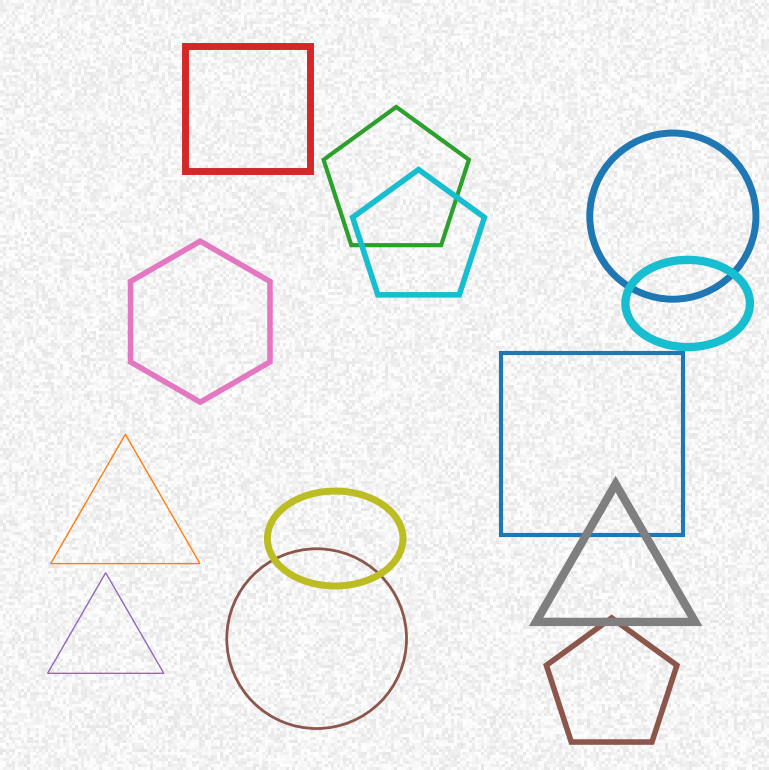[{"shape": "square", "thickness": 1.5, "radius": 0.59, "center": [0.768, 0.424]}, {"shape": "circle", "thickness": 2.5, "radius": 0.54, "center": [0.874, 0.719]}, {"shape": "triangle", "thickness": 0.5, "radius": 0.56, "center": [0.163, 0.324]}, {"shape": "pentagon", "thickness": 1.5, "radius": 0.5, "center": [0.515, 0.762]}, {"shape": "square", "thickness": 2.5, "radius": 0.41, "center": [0.321, 0.859]}, {"shape": "triangle", "thickness": 0.5, "radius": 0.44, "center": [0.137, 0.169]}, {"shape": "pentagon", "thickness": 2, "radius": 0.45, "center": [0.794, 0.108]}, {"shape": "circle", "thickness": 1, "radius": 0.58, "center": [0.411, 0.171]}, {"shape": "hexagon", "thickness": 2, "radius": 0.52, "center": [0.26, 0.582]}, {"shape": "triangle", "thickness": 3, "radius": 0.6, "center": [0.8, 0.252]}, {"shape": "oval", "thickness": 2.5, "radius": 0.44, "center": [0.435, 0.301]}, {"shape": "pentagon", "thickness": 2, "radius": 0.45, "center": [0.544, 0.69]}, {"shape": "oval", "thickness": 3, "radius": 0.4, "center": [0.893, 0.606]}]